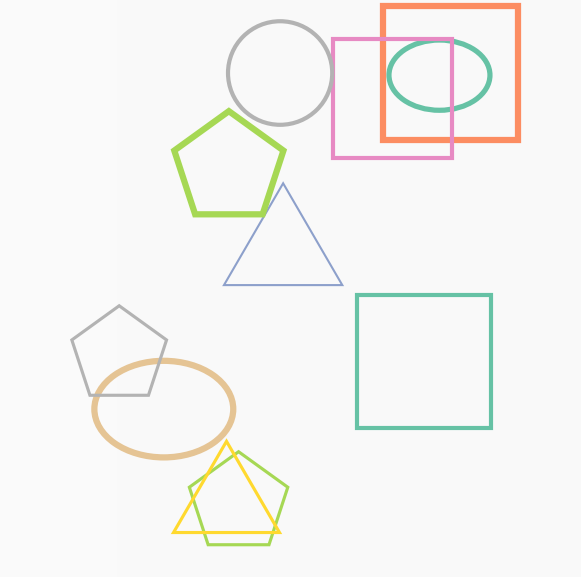[{"shape": "square", "thickness": 2, "radius": 0.58, "center": [0.729, 0.373]}, {"shape": "oval", "thickness": 2.5, "radius": 0.43, "center": [0.756, 0.869]}, {"shape": "square", "thickness": 3, "radius": 0.58, "center": [0.775, 0.873]}, {"shape": "triangle", "thickness": 1, "radius": 0.59, "center": [0.487, 0.564]}, {"shape": "square", "thickness": 2, "radius": 0.51, "center": [0.675, 0.828]}, {"shape": "pentagon", "thickness": 3, "radius": 0.49, "center": [0.394, 0.708]}, {"shape": "pentagon", "thickness": 1.5, "radius": 0.45, "center": [0.41, 0.128]}, {"shape": "triangle", "thickness": 1.5, "radius": 0.53, "center": [0.39, 0.13]}, {"shape": "oval", "thickness": 3, "radius": 0.6, "center": [0.282, 0.291]}, {"shape": "circle", "thickness": 2, "radius": 0.45, "center": [0.482, 0.873]}, {"shape": "pentagon", "thickness": 1.5, "radius": 0.43, "center": [0.205, 0.384]}]